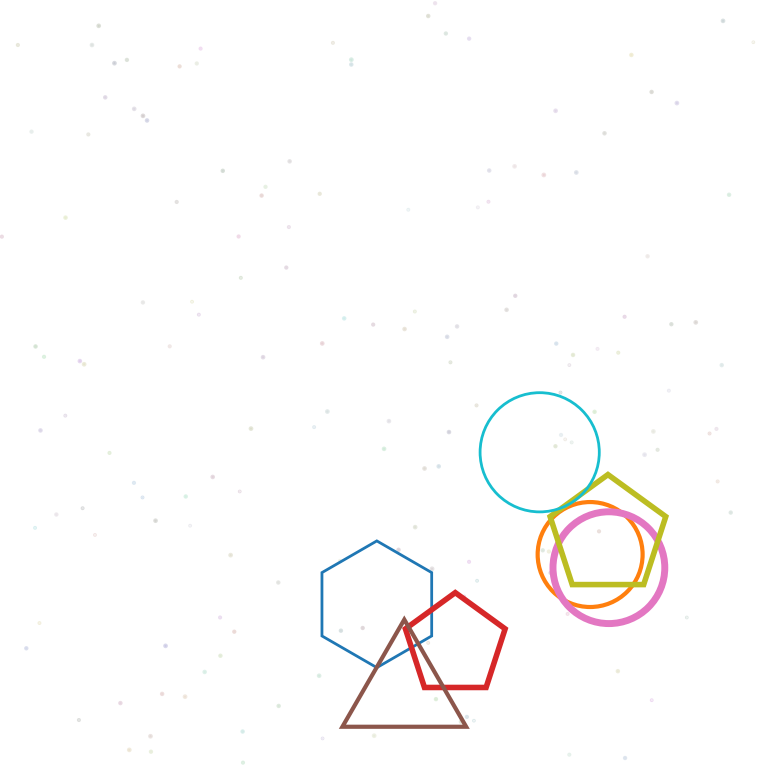[{"shape": "hexagon", "thickness": 1, "radius": 0.41, "center": [0.489, 0.215]}, {"shape": "circle", "thickness": 1.5, "radius": 0.34, "center": [0.766, 0.28]}, {"shape": "pentagon", "thickness": 2, "radius": 0.34, "center": [0.591, 0.162]}, {"shape": "triangle", "thickness": 1.5, "radius": 0.46, "center": [0.525, 0.103]}, {"shape": "circle", "thickness": 2.5, "radius": 0.36, "center": [0.791, 0.263]}, {"shape": "pentagon", "thickness": 2, "radius": 0.39, "center": [0.79, 0.305]}, {"shape": "circle", "thickness": 1, "radius": 0.39, "center": [0.701, 0.413]}]